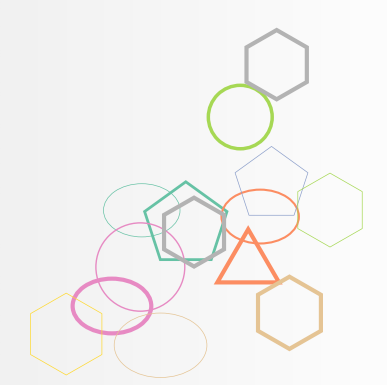[{"shape": "oval", "thickness": 0.5, "radius": 0.49, "center": [0.366, 0.454]}, {"shape": "pentagon", "thickness": 2, "radius": 0.56, "center": [0.479, 0.416]}, {"shape": "triangle", "thickness": 3, "radius": 0.46, "center": [0.64, 0.312]}, {"shape": "oval", "thickness": 1.5, "radius": 0.5, "center": [0.671, 0.437]}, {"shape": "pentagon", "thickness": 0.5, "radius": 0.49, "center": [0.701, 0.521]}, {"shape": "circle", "thickness": 1, "radius": 0.57, "center": [0.362, 0.306]}, {"shape": "oval", "thickness": 3, "radius": 0.51, "center": [0.289, 0.205]}, {"shape": "hexagon", "thickness": 0.5, "radius": 0.48, "center": [0.852, 0.454]}, {"shape": "circle", "thickness": 2.5, "radius": 0.41, "center": [0.62, 0.696]}, {"shape": "hexagon", "thickness": 0.5, "radius": 0.53, "center": [0.171, 0.132]}, {"shape": "hexagon", "thickness": 3, "radius": 0.47, "center": [0.747, 0.187]}, {"shape": "oval", "thickness": 0.5, "radius": 0.6, "center": [0.414, 0.103]}, {"shape": "hexagon", "thickness": 3, "radius": 0.45, "center": [0.714, 0.832]}, {"shape": "hexagon", "thickness": 3, "radius": 0.45, "center": [0.501, 0.397]}]